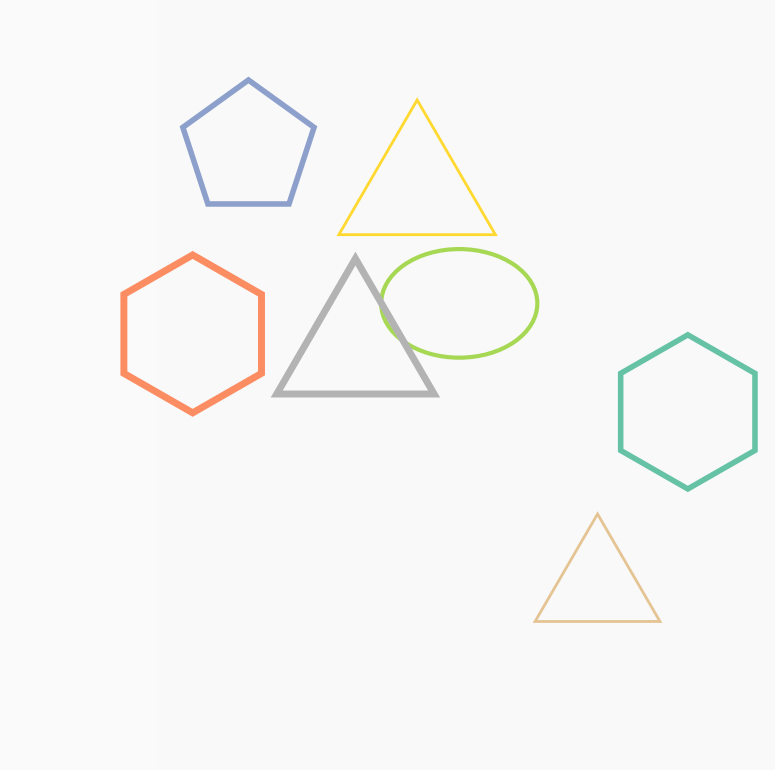[{"shape": "hexagon", "thickness": 2, "radius": 0.5, "center": [0.888, 0.465]}, {"shape": "hexagon", "thickness": 2.5, "radius": 0.51, "center": [0.249, 0.566]}, {"shape": "pentagon", "thickness": 2, "radius": 0.44, "center": [0.321, 0.807]}, {"shape": "oval", "thickness": 1.5, "radius": 0.5, "center": [0.593, 0.606]}, {"shape": "triangle", "thickness": 1, "radius": 0.58, "center": [0.538, 0.754]}, {"shape": "triangle", "thickness": 1, "radius": 0.47, "center": [0.771, 0.239]}, {"shape": "triangle", "thickness": 2.5, "radius": 0.59, "center": [0.459, 0.547]}]